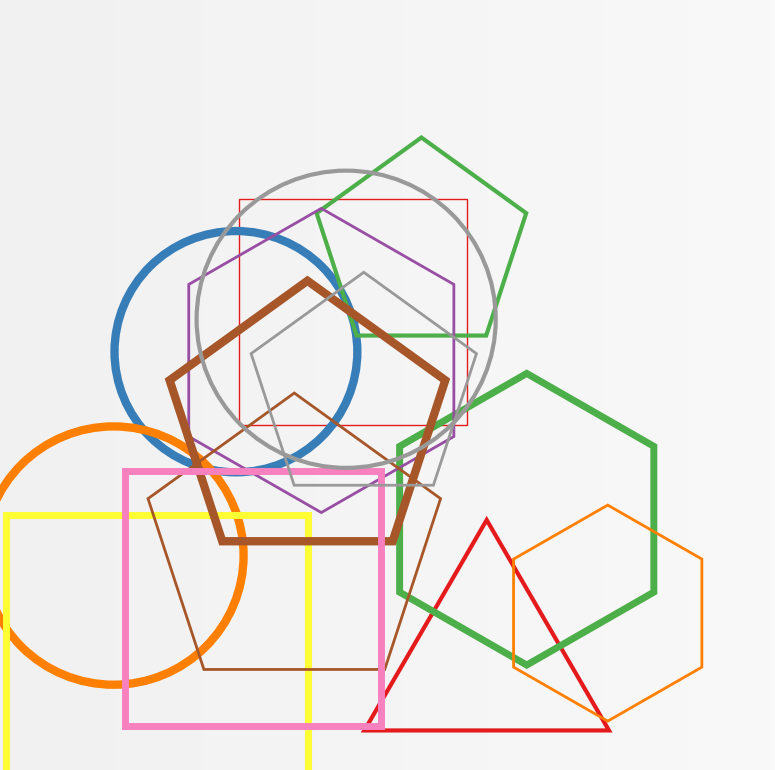[{"shape": "square", "thickness": 0.5, "radius": 0.73, "center": [0.456, 0.595]}, {"shape": "triangle", "thickness": 1.5, "radius": 0.91, "center": [0.628, 0.142]}, {"shape": "circle", "thickness": 3, "radius": 0.78, "center": [0.304, 0.543]}, {"shape": "hexagon", "thickness": 2.5, "radius": 0.95, "center": [0.68, 0.326]}, {"shape": "pentagon", "thickness": 1.5, "radius": 0.71, "center": [0.544, 0.679]}, {"shape": "hexagon", "thickness": 1, "radius": 0.99, "center": [0.415, 0.532]}, {"shape": "circle", "thickness": 3, "radius": 0.84, "center": [0.147, 0.278]}, {"shape": "hexagon", "thickness": 1, "radius": 0.7, "center": [0.784, 0.204]}, {"shape": "square", "thickness": 2.5, "radius": 0.97, "center": [0.203, 0.136]}, {"shape": "pentagon", "thickness": 3, "radius": 0.94, "center": [0.397, 0.448]}, {"shape": "pentagon", "thickness": 1, "radius": 0.99, "center": [0.38, 0.291]}, {"shape": "square", "thickness": 2.5, "radius": 0.83, "center": [0.327, 0.223]}, {"shape": "pentagon", "thickness": 1, "radius": 0.76, "center": [0.469, 0.494]}, {"shape": "circle", "thickness": 1.5, "radius": 0.96, "center": [0.447, 0.585]}]